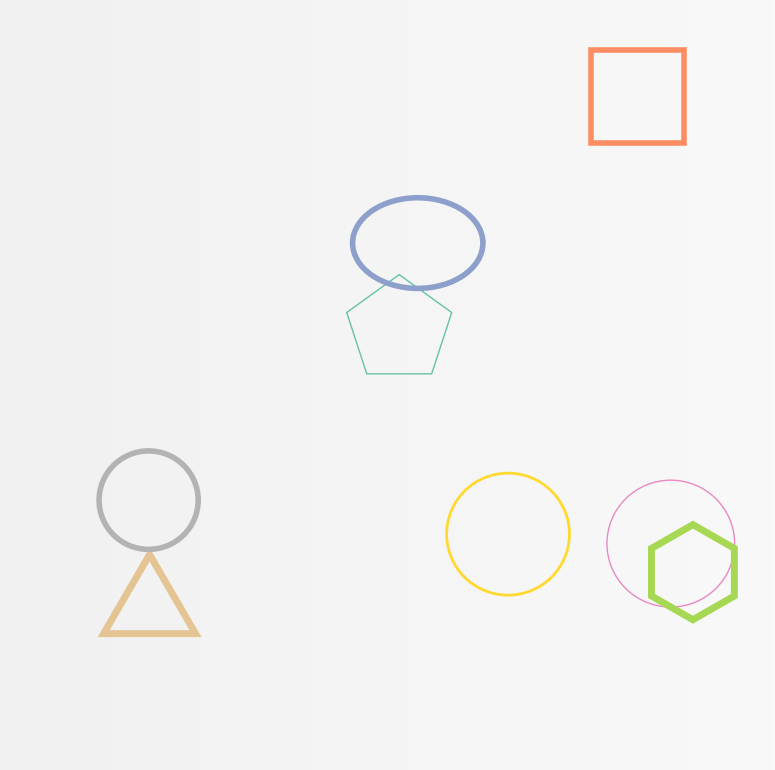[{"shape": "pentagon", "thickness": 0.5, "radius": 0.36, "center": [0.515, 0.572]}, {"shape": "square", "thickness": 2, "radius": 0.3, "center": [0.823, 0.875]}, {"shape": "oval", "thickness": 2, "radius": 0.42, "center": [0.539, 0.684]}, {"shape": "circle", "thickness": 0.5, "radius": 0.41, "center": [0.866, 0.294]}, {"shape": "hexagon", "thickness": 2.5, "radius": 0.31, "center": [0.894, 0.257]}, {"shape": "circle", "thickness": 1, "radius": 0.4, "center": [0.656, 0.306]}, {"shape": "triangle", "thickness": 2.5, "radius": 0.34, "center": [0.193, 0.211]}, {"shape": "circle", "thickness": 2, "radius": 0.32, "center": [0.192, 0.35]}]